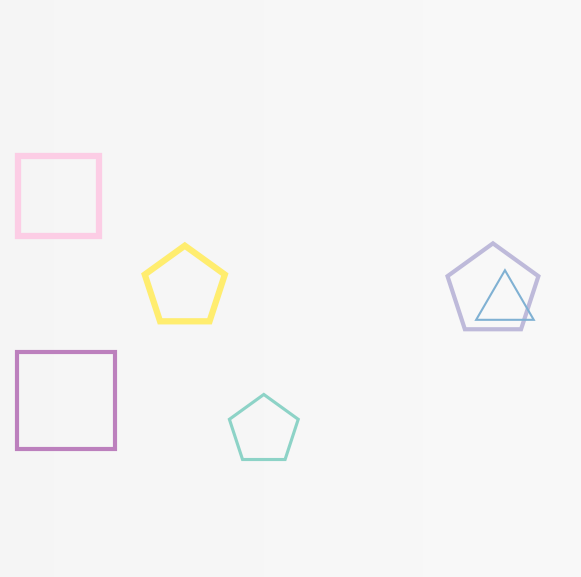[{"shape": "pentagon", "thickness": 1.5, "radius": 0.31, "center": [0.454, 0.254]}, {"shape": "pentagon", "thickness": 2, "radius": 0.41, "center": [0.848, 0.496]}, {"shape": "triangle", "thickness": 1, "radius": 0.29, "center": [0.869, 0.474]}, {"shape": "square", "thickness": 3, "radius": 0.35, "center": [0.101, 0.66]}, {"shape": "square", "thickness": 2, "radius": 0.42, "center": [0.113, 0.306]}, {"shape": "pentagon", "thickness": 3, "radius": 0.36, "center": [0.318, 0.501]}]